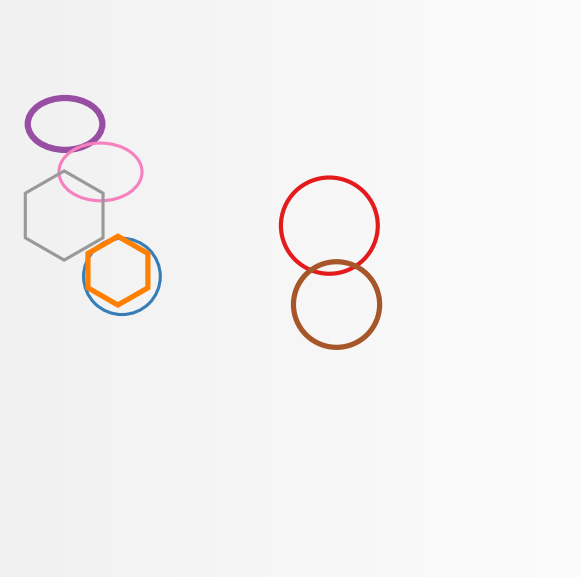[{"shape": "circle", "thickness": 2, "radius": 0.42, "center": [0.567, 0.608]}, {"shape": "circle", "thickness": 1.5, "radius": 0.33, "center": [0.21, 0.52]}, {"shape": "oval", "thickness": 3, "radius": 0.32, "center": [0.112, 0.785]}, {"shape": "hexagon", "thickness": 2.5, "radius": 0.3, "center": [0.203, 0.53]}, {"shape": "circle", "thickness": 2.5, "radius": 0.37, "center": [0.579, 0.472]}, {"shape": "oval", "thickness": 1.5, "radius": 0.36, "center": [0.173, 0.701]}, {"shape": "hexagon", "thickness": 1.5, "radius": 0.39, "center": [0.11, 0.626]}]